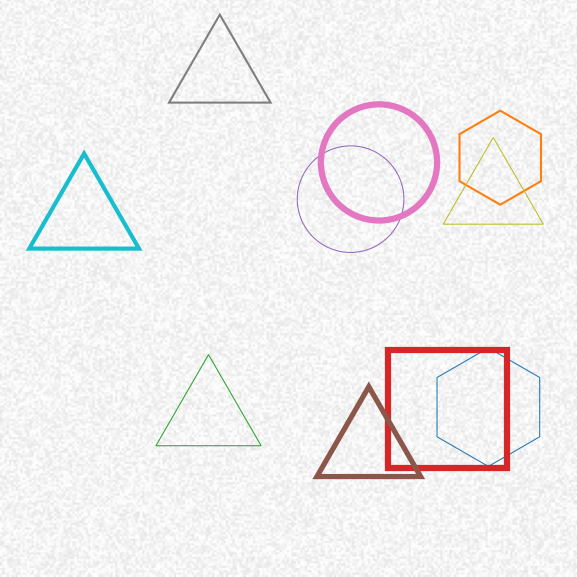[{"shape": "hexagon", "thickness": 0.5, "radius": 0.51, "center": [0.846, 0.294]}, {"shape": "hexagon", "thickness": 1, "radius": 0.41, "center": [0.866, 0.726]}, {"shape": "triangle", "thickness": 0.5, "radius": 0.53, "center": [0.361, 0.28]}, {"shape": "square", "thickness": 3, "radius": 0.51, "center": [0.774, 0.291]}, {"shape": "circle", "thickness": 0.5, "radius": 0.46, "center": [0.607, 0.654]}, {"shape": "triangle", "thickness": 2.5, "radius": 0.52, "center": [0.639, 0.226]}, {"shape": "circle", "thickness": 3, "radius": 0.5, "center": [0.656, 0.718]}, {"shape": "triangle", "thickness": 1, "radius": 0.51, "center": [0.381, 0.872]}, {"shape": "triangle", "thickness": 0.5, "radius": 0.5, "center": [0.854, 0.661]}, {"shape": "triangle", "thickness": 2, "radius": 0.55, "center": [0.146, 0.623]}]